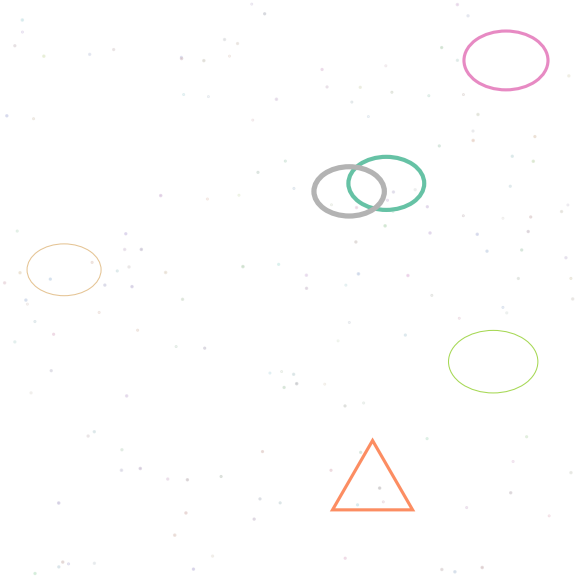[{"shape": "oval", "thickness": 2, "radius": 0.33, "center": [0.669, 0.682]}, {"shape": "triangle", "thickness": 1.5, "radius": 0.4, "center": [0.645, 0.156]}, {"shape": "oval", "thickness": 1.5, "radius": 0.36, "center": [0.876, 0.894]}, {"shape": "oval", "thickness": 0.5, "radius": 0.39, "center": [0.854, 0.373]}, {"shape": "oval", "thickness": 0.5, "radius": 0.32, "center": [0.111, 0.532]}, {"shape": "oval", "thickness": 2.5, "radius": 0.3, "center": [0.605, 0.668]}]